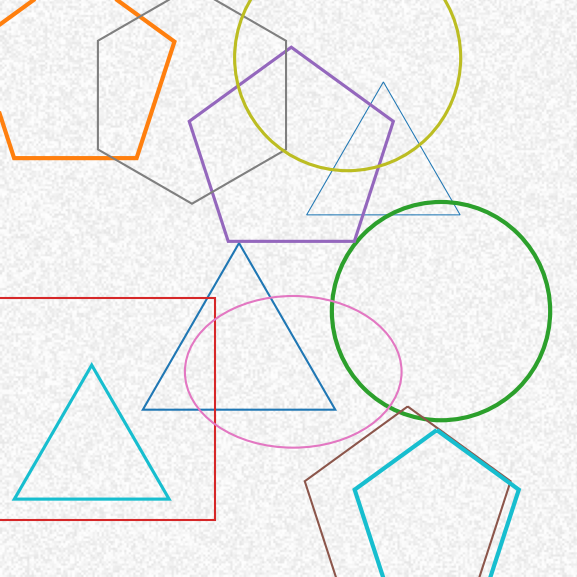[{"shape": "triangle", "thickness": 0.5, "radius": 0.77, "center": [0.664, 0.704]}, {"shape": "triangle", "thickness": 1, "radius": 0.96, "center": [0.414, 0.386]}, {"shape": "pentagon", "thickness": 2, "radius": 0.9, "center": [0.13, 0.871]}, {"shape": "circle", "thickness": 2, "radius": 0.95, "center": [0.764, 0.46]}, {"shape": "square", "thickness": 1, "radius": 0.96, "center": [0.18, 0.291]}, {"shape": "pentagon", "thickness": 1.5, "radius": 0.93, "center": [0.504, 0.732]}, {"shape": "pentagon", "thickness": 1, "radius": 0.94, "center": [0.706, 0.108]}, {"shape": "oval", "thickness": 1, "radius": 0.94, "center": [0.508, 0.355]}, {"shape": "hexagon", "thickness": 1, "radius": 0.94, "center": [0.332, 0.834]}, {"shape": "circle", "thickness": 1.5, "radius": 0.98, "center": [0.602, 0.899]}, {"shape": "triangle", "thickness": 1.5, "radius": 0.77, "center": [0.159, 0.212]}, {"shape": "pentagon", "thickness": 2, "radius": 0.75, "center": [0.756, 0.105]}]